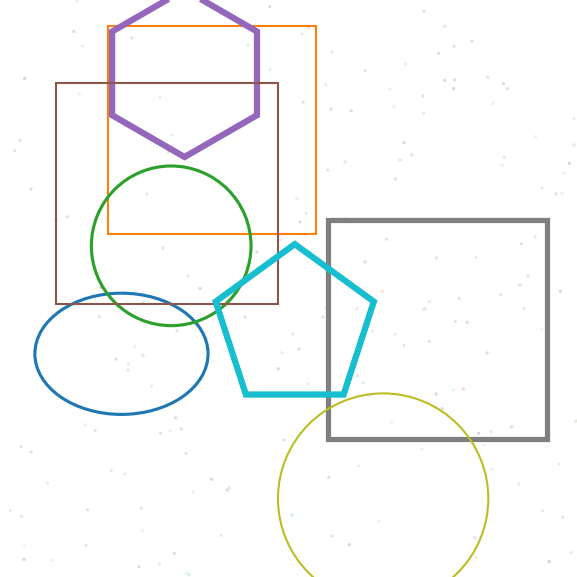[{"shape": "oval", "thickness": 1.5, "radius": 0.75, "center": [0.21, 0.387]}, {"shape": "square", "thickness": 1, "radius": 0.9, "center": [0.367, 0.774]}, {"shape": "circle", "thickness": 1.5, "radius": 0.69, "center": [0.296, 0.573]}, {"shape": "hexagon", "thickness": 3, "radius": 0.72, "center": [0.32, 0.872]}, {"shape": "square", "thickness": 1, "radius": 0.96, "center": [0.29, 0.664]}, {"shape": "square", "thickness": 2.5, "radius": 0.95, "center": [0.758, 0.428]}, {"shape": "circle", "thickness": 1, "radius": 0.91, "center": [0.663, 0.136]}, {"shape": "pentagon", "thickness": 3, "radius": 0.72, "center": [0.51, 0.432]}]